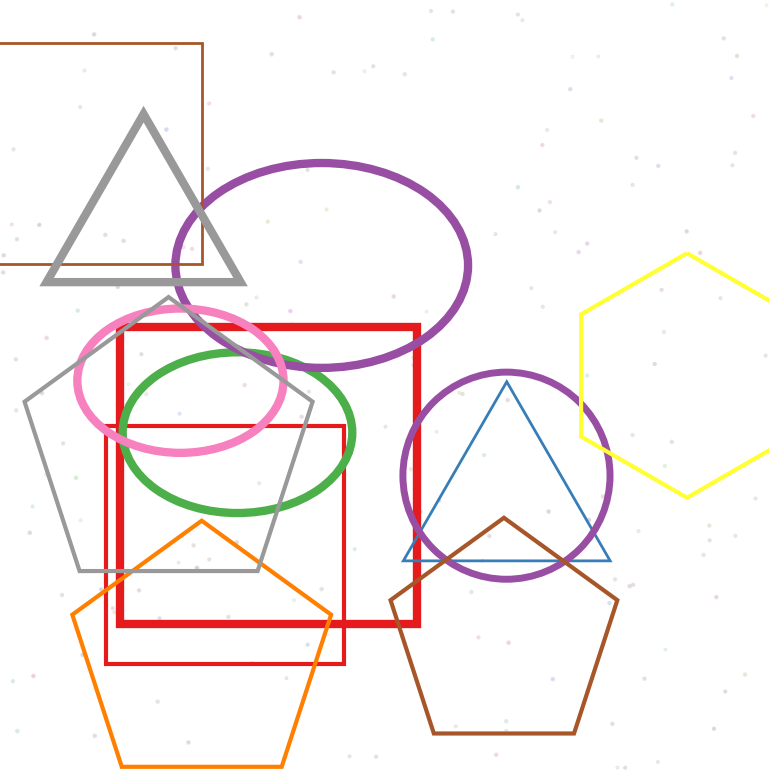[{"shape": "square", "thickness": 3, "radius": 0.96, "center": [0.349, 0.383]}, {"shape": "square", "thickness": 1.5, "radius": 0.77, "center": [0.292, 0.293]}, {"shape": "triangle", "thickness": 1, "radius": 0.78, "center": [0.658, 0.349]}, {"shape": "oval", "thickness": 3, "radius": 0.75, "center": [0.308, 0.438]}, {"shape": "circle", "thickness": 2.5, "radius": 0.67, "center": [0.658, 0.382]}, {"shape": "oval", "thickness": 3, "radius": 0.95, "center": [0.418, 0.655]}, {"shape": "pentagon", "thickness": 1.5, "radius": 0.88, "center": [0.262, 0.147]}, {"shape": "hexagon", "thickness": 1.5, "radius": 0.79, "center": [0.892, 0.512]}, {"shape": "pentagon", "thickness": 1.5, "radius": 0.77, "center": [0.654, 0.173]}, {"shape": "square", "thickness": 1, "radius": 0.72, "center": [0.118, 0.8]}, {"shape": "oval", "thickness": 3, "radius": 0.67, "center": [0.234, 0.506]}, {"shape": "pentagon", "thickness": 1.5, "radius": 0.98, "center": [0.219, 0.418]}, {"shape": "triangle", "thickness": 3, "radius": 0.73, "center": [0.186, 0.706]}]